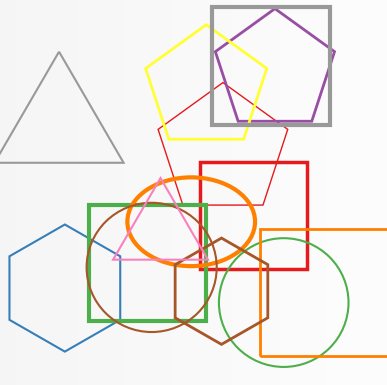[{"shape": "pentagon", "thickness": 1, "radius": 0.88, "center": [0.575, 0.61]}, {"shape": "square", "thickness": 2.5, "radius": 0.7, "center": [0.654, 0.441]}, {"shape": "hexagon", "thickness": 1.5, "radius": 0.83, "center": [0.167, 0.252]}, {"shape": "circle", "thickness": 1.5, "radius": 0.84, "center": [0.732, 0.214]}, {"shape": "square", "thickness": 3, "radius": 0.76, "center": [0.381, 0.317]}, {"shape": "pentagon", "thickness": 2, "radius": 0.81, "center": [0.71, 0.816]}, {"shape": "square", "thickness": 2, "radius": 0.83, "center": [0.837, 0.241]}, {"shape": "oval", "thickness": 3, "radius": 0.82, "center": [0.493, 0.424]}, {"shape": "pentagon", "thickness": 2, "radius": 0.82, "center": [0.532, 0.771]}, {"shape": "circle", "thickness": 1.5, "radius": 0.84, "center": [0.391, 0.305]}, {"shape": "hexagon", "thickness": 2, "radius": 0.69, "center": [0.572, 0.244]}, {"shape": "triangle", "thickness": 1.5, "radius": 0.71, "center": [0.414, 0.396]}, {"shape": "square", "thickness": 3, "radius": 0.76, "center": [0.699, 0.829]}, {"shape": "triangle", "thickness": 1.5, "radius": 0.96, "center": [0.152, 0.673]}]